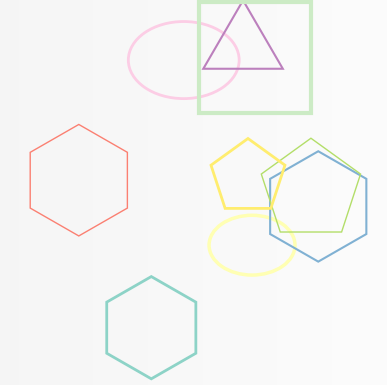[{"shape": "hexagon", "thickness": 2, "radius": 0.66, "center": [0.39, 0.149]}, {"shape": "oval", "thickness": 2.5, "radius": 0.55, "center": [0.65, 0.363]}, {"shape": "hexagon", "thickness": 1, "radius": 0.72, "center": [0.203, 0.532]}, {"shape": "hexagon", "thickness": 1.5, "radius": 0.72, "center": [0.821, 0.464]}, {"shape": "pentagon", "thickness": 1, "radius": 0.67, "center": [0.802, 0.506]}, {"shape": "oval", "thickness": 2, "radius": 0.72, "center": [0.474, 0.844]}, {"shape": "triangle", "thickness": 1.5, "radius": 0.59, "center": [0.627, 0.881]}, {"shape": "square", "thickness": 3, "radius": 0.72, "center": [0.658, 0.85]}, {"shape": "pentagon", "thickness": 2, "radius": 0.5, "center": [0.64, 0.54]}]